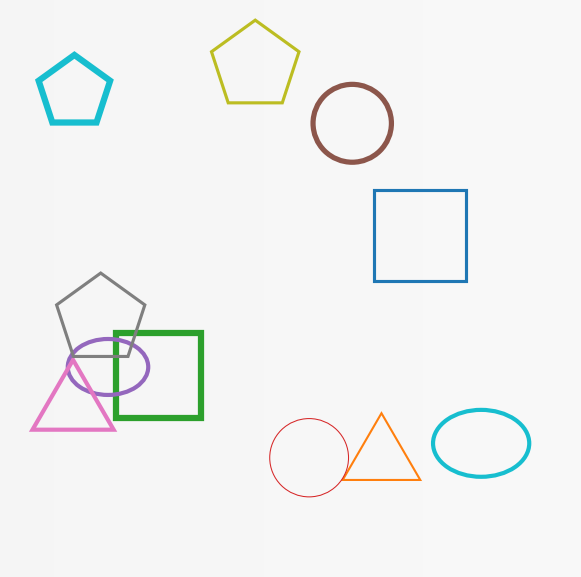[{"shape": "square", "thickness": 1.5, "radius": 0.4, "center": [0.723, 0.591]}, {"shape": "triangle", "thickness": 1, "radius": 0.39, "center": [0.656, 0.207]}, {"shape": "square", "thickness": 3, "radius": 0.37, "center": [0.273, 0.35]}, {"shape": "circle", "thickness": 0.5, "radius": 0.34, "center": [0.532, 0.207]}, {"shape": "oval", "thickness": 2, "radius": 0.35, "center": [0.186, 0.364]}, {"shape": "circle", "thickness": 2.5, "radius": 0.34, "center": [0.606, 0.786]}, {"shape": "triangle", "thickness": 2, "radius": 0.4, "center": [0.126, 0.295]}, {"shape": "pentagon", "thickness": 1.5, "radius": 0.4, "center": [0.173, 0.446]}, {"shape": "pentagon", "thickness": 1.5, "radius": 0.4, "center": [0.439, 0.885]}, {"shape": "pentagon", "thickness": 3, "radius": 0.32, "center": [0.128, 0.839]}, {"shape": "oval", "thickness": 2, "radius": 0.41, "center": [0.828, 0.231]}]